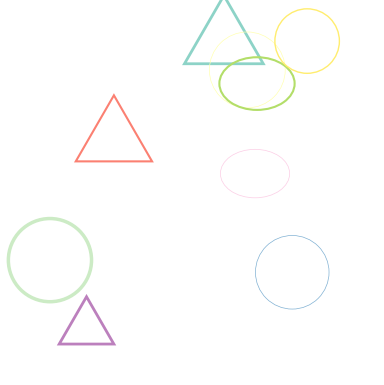[{"shape": "triangle", "thickness": 2, "radius": 0.59, "center": [0.581, 0.893]}, {"shape": "circle", "thickness": 0.5, "radius": 0.49, "center": [0.642, 0.818]}, {"shape": "triangle", "thickness": 1.5, "radius": 0.57, "center": [0.296, 0.638]}, {"shape": "circle", "thickness": 0.5, "radius": 0.48, "center": [0.759, 0.293]}, {"shape": "oval", "thickness": 1.5, "radius": 0.49, "center": [0.668, 0.783]}, {"shape": "oval", "thickness": 0.5, "radius": 0.45, "center": [0.662, 0.549]}, {"shape": "triangle", "thickness": 2, "radius": 0.41, "center": [0.225, 0.147]}, {"shape": "circle", "thickness": 2.5, "radius": 0.54, "center": [0.13, 0.324]}, {"shape": "circle", "thickness": 1, "radius": 0.42, "center": [0.798, 0.893]}]